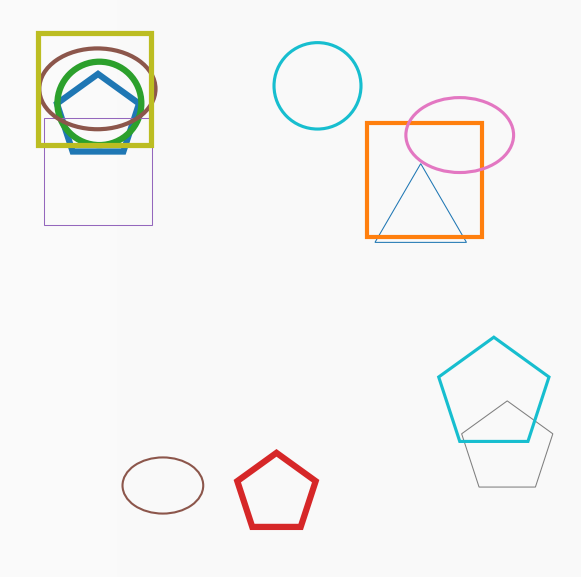[{"shape": "triangle", "thickness": 0.5, "radius": 0.45, "center": [0.724, 0.625]}, {"shape": "pentagon", "thickness": 3, "radius": 0.37, "center": [0.169, 0.797]}, {"shape": "square", "thickness": 2, "radius": 0.49, "center": [0.73, 0.687]}, {"shape": "circle", "thickness": 3, "radius": 0.36, "center": [0.171, 0.82]}, {"shape": "pentagon", "thickness": 3, "radius": 0.35, "center": [0.476, 0.144]}, {"shape": "square", "thickness": 0.5, "radius": 0.46, "center": [0.169, 0.702]}, {"shape": "oval", "thickness": 1, "radius": 0.35, "center": [0.28, 0.158]}, {"shape": "oval", "thickness": 2, "radius": 0.5, "center": [0.168, 0.845]}, {"shape": "oval", "thickness": 1.5, "radius": 0.46, "center": [0.791, 0.765]}, {"shape": "pentagon", "thickness": 0.5, "radius": 0.41, "center": [0.873, 0.222]}, {"shape": "square", "thickness": 2.5, "radius": 0.49, "center": [0.163, 0.845]}, {"shape": "pentagon", "thickness": 1.5, "radius": 0.5, "center": [0.85, 0.315]}, {"shape": "circle", "thickness": 1.5, "radius": 0.37, "center": [0.546, 0.85]}]